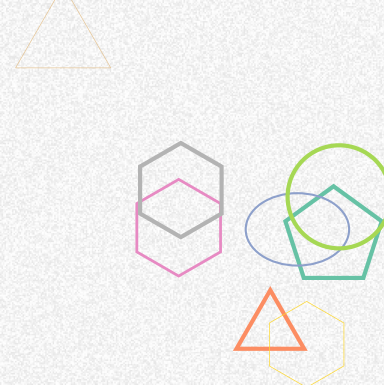[{"shape": "pentagon", "thickness": 3, "radius": 0.66, "center": [0.866, 0.385]}, {"shape": "triangle", "thickness": 3, "radius": 0.51, "center": [0.702, 0.145]}, {"shape": "oval", "thickness": 1.5, "radius": 0.67, "center": [0.773, 0.404]}, {"shape": "hexagon", "thickness": 2, "radius": 0.63, "center": [0.464, 0.409]}, {"shape": "circle", "thickness": 3, "radius": 0.67, "center": [0.881, 0.489]}, {"shape": "hexagon", "thickness": 0.5, "radius": 0.56, "center": [0.796, 0.105]}, {"shape": "triangle", "thickness": 0.5, "radius": 0.71, "center": [0.164, 0.895]}, {"shape": "hexagon", "thickness": 3, "radius": 0.61, "center": [0.47, 0.506]}]